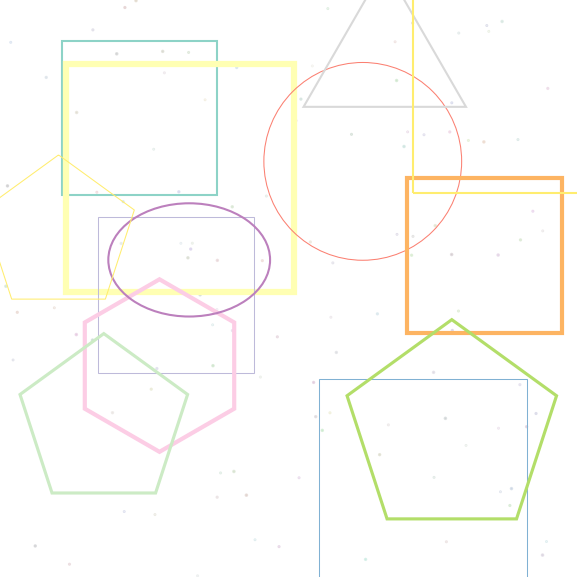[{"shape": "square", "thickness": 1, "radius": 0.67, "center": [0.241, 0.795]}, {"shape": "square", "thickness": 3, "radius": 0.99, "center": [0.312, 0.691]}, {"shape": "square", "thickness": 0.5, "radius": 0.68, "center": [0.305, 0.488]}, {"shape": "circle", "thickness": 0.5, "radius": 0.86, "center": [0.628, 0.72]}, {"shape": "square", "thickness": 0.5, "radius": 0.9, "center": [0.732, 0.162]}, {"shape": "square", "thickness": 2, "radius": 0.67, "center": [0.839, 0.557]}, {"shape": "pentagon", "thickness": 1.5, "radius": 0.95, "center": [0.782, 0.255]}, {"shape": "hexagon", "thickness": 2, "radius": 0.75, "center": [0.276, 0.366]}, {"shape": "triangle", "thickness": 1, "radius": 0.81, "center": [0.666, 0.895]}, {"shape": "oval", "thickness": 1, "radius": 0.7, "center": [0.328, 0.549]}, {"shape": "pentagon", "thickness": 1.5, "radius": 0.76, "center": [0.18, 0.269]}, {"shape": "pentagon", "thickness": 0.5, "radius": 0.69, "center": [0.101, 0.593]}, {"shape": "square", "thickness": 1, "radius": 0.86, "center": [0.887, 0.838]}]